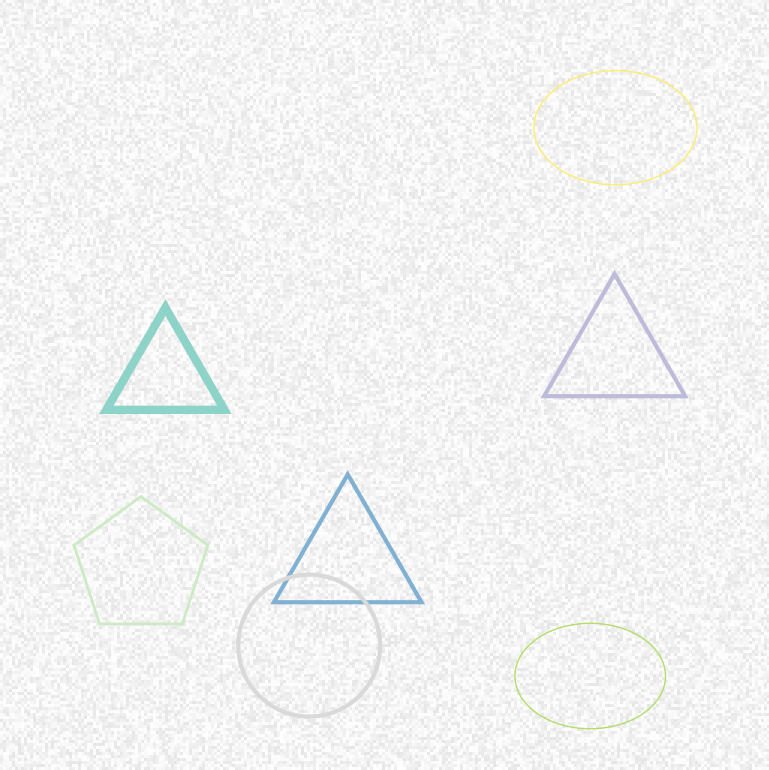[{"shape": "triangle", "thickness": 3, "radius": 0.44, "center": [0.215, 0.512]}, {"shape": "triangle", "thickness": 1.5, "radius": 0.53, "center": [0.798, 0.538]}, {"shape": "triangle", "thickness": 1.5, "radius": 0.55, "center": [0.452, 0.273]}, {"shape": "oval", "thickness": 0.5, "radius": 0.49, "center": [0.767, 0.122]}, {"shape": "circle", "thickness": 1.5, "radius": 0.46, "center": [0.402, 0.162]}, {"shape": "pentagon", "thickness": 1, "radius": 0.46, "center": [0.183, 0.264]}, {"shape": "oval", "thickness": 0.5, "radius": 0.53, "center": [0.799, 0.834]}]